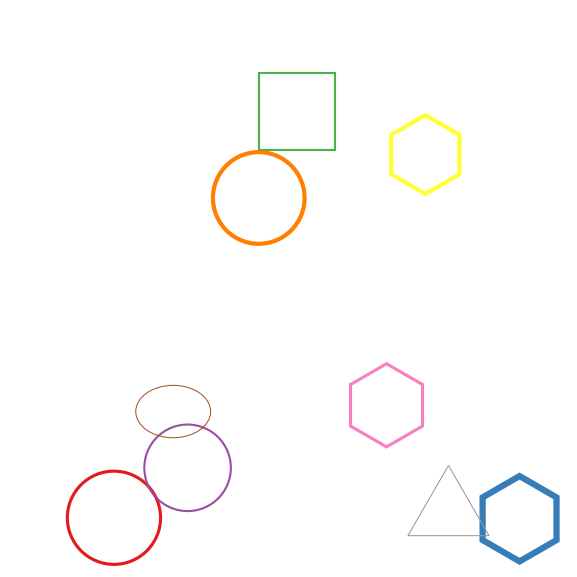[{"shape": "circle", "thickness": 1.5, "radius": 0.4, "center": [0.197, 0.103]}, {"shape": "hexagon", "thickness": 3, "radius": 0.37, "center": [0.9, 0.101]}, {"shape": "square", "thickness": 1, "radius": 0.33, "center": [0.514, 0.807]}, {"shape": "circle", "thickness": 1, "radius": 0.37, "center": [0.325, 0.189]}, {"shape": "circle", "thickness": 2, "radius": 0.4, "center": [0.448, 0.656]}, {"shape": "hexagon", "thickness": 2, "radius": 0.34, "center": [0.737, 0.732]}, {"shape": "oval", "thickness": 0.5, "radius": 0.32, "center": [0.3, 0.286]}, {"shape": "hexagon", "thickness": 1.5, "radius": 0.36, "center": [0.669, 0.297]}, {"shape": "triangle", "thickness": 0.5, "radius": 0.41, "center": [0.777, 0.112]}]